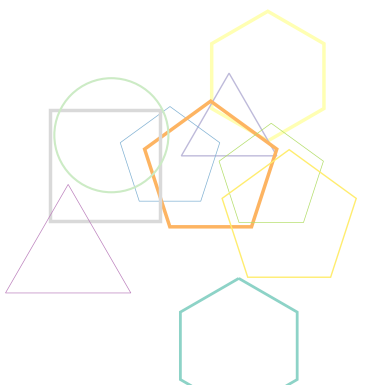[{"shape": "hexagon", "thickness": 2, "radius": 0.88, "center": [0.62, 0.102]}, {"shape": "hexagon", "thickness": 2.5, "radius": 0.84, "center": [0.696, 0.802]}, {"shape": "triangle", "thickness": 1, "radius": 0.72, "center": [0.595, 0.667]}, {"shape": "pentagon", "thickness": 0.5, "radius": 0.68, "center": [0.442, 0.587]}, {"shape": "pentagon", "thickness": 2.5, "radius": 0.9, "center": [0.547, 0.557]}, {"shape": "pentagon", "thickness": 0.5, "radius": 0.71, "center": [0.705, 0.537]}, {"shape": "square", "thickness": 2.5, "radius": 0.72, "center": [0.272, 0.571]}, {"shape": "triangle", "thickness": 0.5, "radius": 0.94, "center": [0.177, 0.333]}, {"shape": "circle", "thickness": 1.5, "radius": 0.74, "center": [0.289, 0.649]}, {"shape": "pentagon", "thickness": 1, "radius": 0.92, "center": [0.751, 0.428]}]